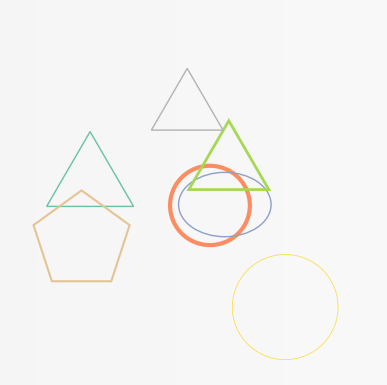[{"shape": "triangle", "thickness": 1, "radius": 0.65, "center": [0.233, 0.529]}, {"shape": "circle", "thickness": 3, "radius": 0.51, "center": [0.542, 0.466]}, {"shape": "oval", "thickness": 1, "radius": 0.6, "center": [0.58, 0.469]}, {"shape": "triangle", "thickness": 2, "radius": 0.6, "center": [0.59, 0.567]}, {"shape": "circle", "thickness": 0.5, "radius": 0.68, "center": [0.736, 0.202]}, {"shape": "pentagon", "thickness": 1.5, "radius": 0.65, "center": [0.21, 0.375]}, {"shape": "triangle", "thickness": 1, "radius": 0.53, "center": [0.483, 0.715]}]